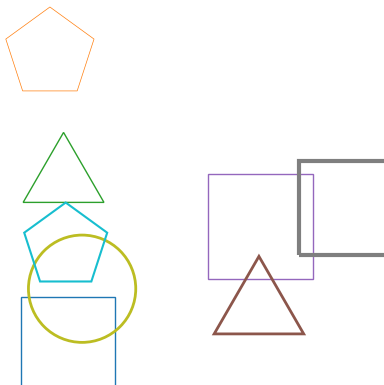[{"shape": "square", "thickness": 1, "radius": 0.61, "center": [0.177, 0.105]}, {"shape": "pentagon", "thickness": 0.5, "radius": 0.6, "center": [0.13, 0.861]}, {"shape": "triangle", "thickness": 1, "radius": 0.61, "center": [0.165, 0.535]}, {"shape": "square", "thickness": 1, "radius": 0.68, "center": [0.676, 0.412]}, {"shape": "triangle", "thickness": 2, "radius": 0.67, "center": [0.673, 0.2]}, {"shape": "square", "thickness": 3, "radius": 0.61, "center": [0.9, 0.459]}, {"shape": "circle", "thickness": 2, "radius": 0.7, "center": [0.213, 0.25]}, {"shape": "pentagon", "thickness": 1.5, "radius": 0.57, "center": [0.171, 0.361]}]